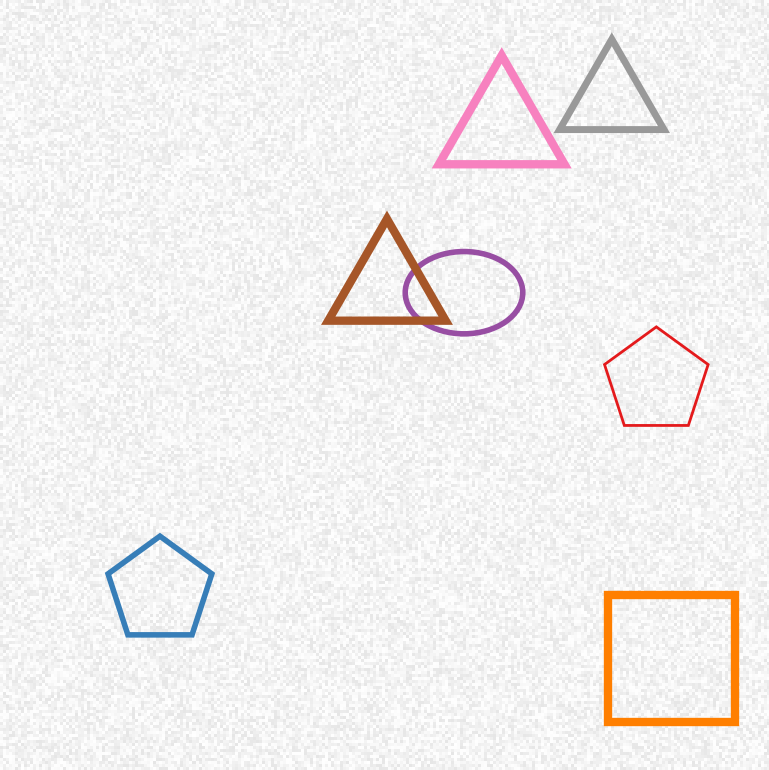[{"shape": "pentagon", "thickness": 1, "radius": 0.35, "center": [0.852, 0.505]}, {"shape": "pentagon", "thickness": 2, "radius": 0.35, "center": [0.208, 0.233]}, {"shape": "oval", "thickness": 2, "radius": 0.38, "center": [0.603, 0.62]}, {"shape": "square", "thickness": 3, "radius": 0.41, "center": [0.872, 0.144]}, {"shape": "triangle", "thickness": 3, "radius": 0.44, "center": [0.503, 0.628]}, {"shape": "triangle", "thickness": 3, "radius": 0.47, "center": [0.652, 0.834]}, {"shape": "triangle", "thickness": 2.5, "radius": 0.39, "center": [0.795, 0.871]}]